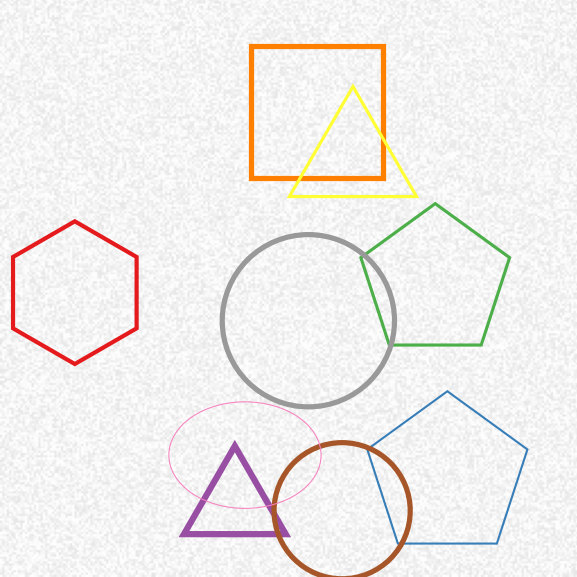[{"shape": "hexagon", "thickness": 2, "radius": 0.62, "center": [0.13, 0.492]}, {"shape": "pentagon", "thickness": 1, "radius": 0.73, "center": [0.775, 0.176]}, {"shape": "pentagon", "thickness": 1.5, "radius": 0.68, "center": [0.754, 0.511]}, {"shape": "triangle", "thickness": 3, "radius": 0.51, "center": [0.407, 0.125]}, {"shape": "square", "thickness": 2.5, "radius": 0.57, "center": [0.549, 0.805]}, {"shape": "triangle", "thickness": 1.5, "radius": 0.64, "center": [0.611, 0.722]}, {"shape": "circle", "thickness": 2.5, "radius": 0.59, "center": [0.592, 0.115]}, {"shape": "oval", "thickness": 0.5, "radius": 0.66, "center": [0.424, 0.211]}, {"shape": "circle", "thickness": 2.5, "radius": 0.75, "center": [0.534, 0.444]}]